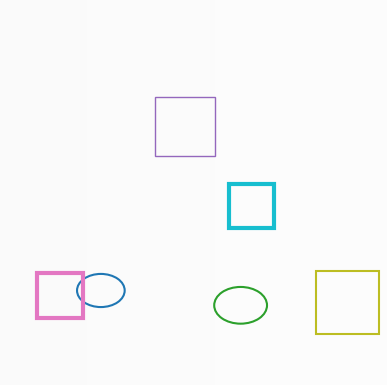[{"shape": "oval", "thickness": 1.5, "radius": 0.31, "center": [0.26, 0.245]}, {"shape": "oval", "thickness": 1.5, "radius": 0.34, "center": [0.621, 0.207]}, {"shape": "square", "thickness": 1, "radius": 0.39, "center": [0.478, 0.672]}, {"shape": "square", "thickness": 3, "radius": 0.3, "center": [0.154, 0.232]}, {"shape": "square", "thickness": 1.5, "radius": 0.41, "center": [0.897, 0.215]}, {"shape": "square", "thickness": 3, "radius": 0.29, "center": [0.649, 0.465]}]